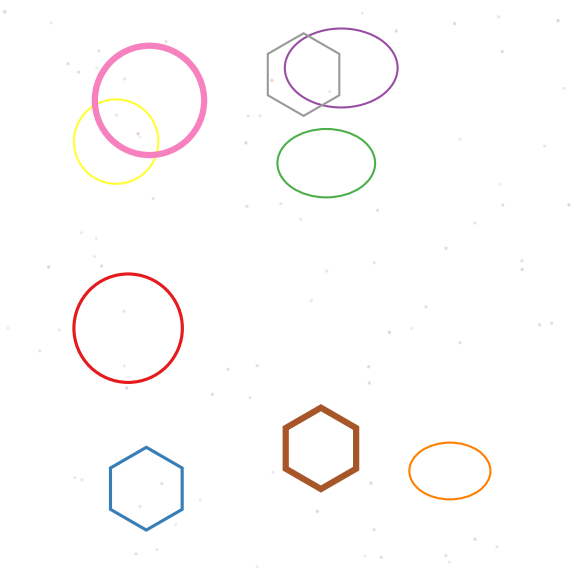[{"shape": "circle", "thickness": 1.5, "radius": 0.47, "center": [0.222, 0.431]}, {"shape": "hexagon", "thickness": 1.5, "radius": 0.36, "center": [0.253, 0.153]}, {"shape": "oval", "thickness": 1, "radius": 0.42, "center": [0.565, 0.717]}, {"shape": "oval", "thickness": 1, "radius": 0.49, "center": [0.591, 0.881]}, {"shape": "oval", "thickness": 1, "radius": 0.35, "center": [0.779, 0.184]}, {"shape": "circle", "thickness": 1, "radius": 0.37, "center": [0.201, 0.754]}, {"shape": "hexagon", "thickness": 3, "radius": 0.35, "center": [0.556, 0.223]}, {"shape": "circle", "thickness": 3, "radius": 0.47, "center": [0.259, 0.825]}, {"shape": "hexagon", "thickness": 1, "radius": 0.36, "center": [0.526, 0.87]}]